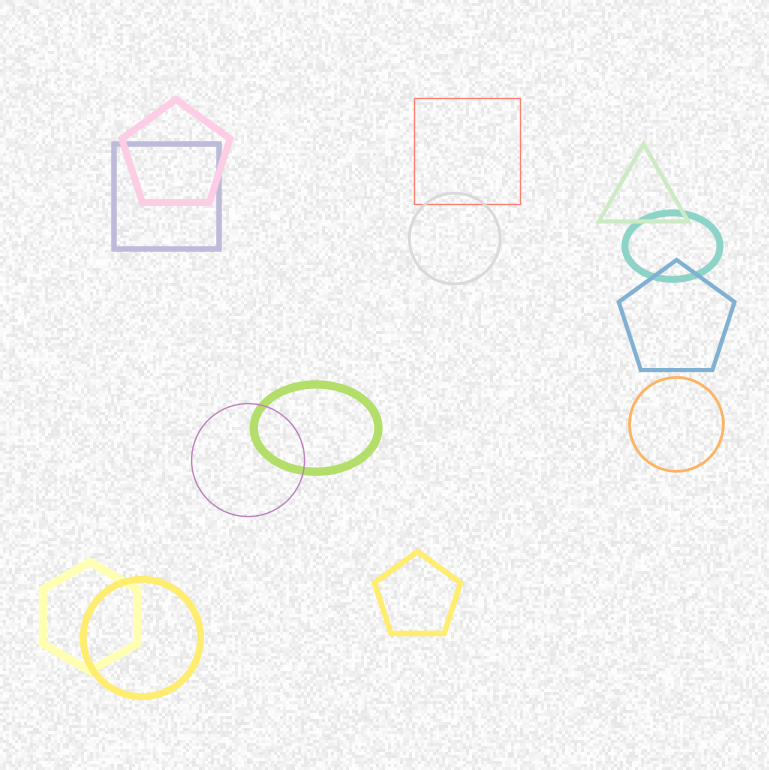[{"shape": "oval", "thickness": 2.5, "radius": 0.31, "center": [0.873, 0.68]}, {"shape": "hexagon", "thickness": 3, "radius": 0.35, "center": [0.117, 0.199]}, {"shape": "square", "thickness": 2, "radius": 0.34, "center": [0.216, 0.745]}, {"shape": "square", "thickness": 0.5, "radius": 0.34, "center": [0.607, 0.804]}, {"shape": "pentagon", "thickness": 1.5, "radius": 0.4, "center": [0.879, 0.583]}, {"shape": "circle", "thickness": 1, "radius": 0.3, "center": [0.878, 0.449]}, {"shape": "oval", "thickness": 3, "radius": 0.4, "center": [0.411, 0.444]}, {"shape": "pentagon", "thickness": 2.5, "radius": 0.37, "center": [0.228, 0.797]}, {"shape": "circle", "thickness": 1, "radius": 0.29, "center": [0.591, 0.69]}, {"shape": "circle", "thickness": 0.5, "radius": 0.37, "center": [0.322, 0.402]}, {"shape": "triangle", "thickness": 1.5, "radius": 0.34, "center": [0.836, 0.746]}, {"shape": "pentagon", "thickness": 2, "radius": 0.29, "center": [0.542, 0.225]}, {"shape": "circle", "thickness": 2.5, "radius": 0.38, "center": [0.184, 0.171]}]